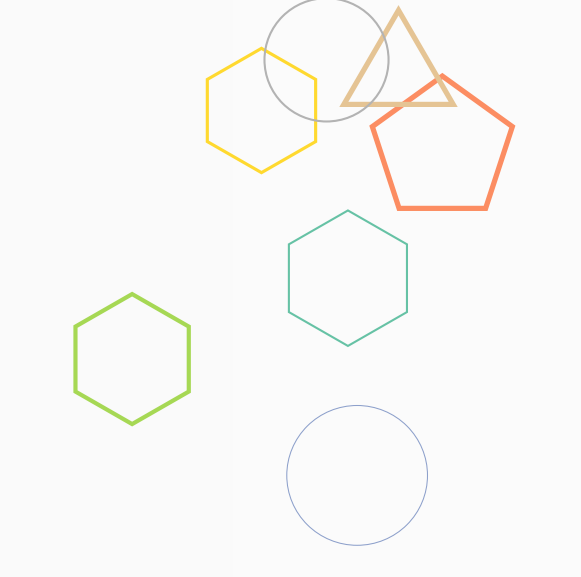[{"shape": "hexagon", "thickness": 1, "radius": 0.59, "center": [0.599, 0.517]}, {"shape": "pentagon", "thickness": 2.5, "radius": 0.63, "center": [0.761, 0.741]}, {"shape": "circle", "thickness": 0.5, "radius": 0.61, "center": [0.614, 0.176]}, {"shape": "hexagon", "thickness": 2, "radius": 0.56, "center": [0.227, 0.377]}, {"shape": "hexagon", "thickness": 1.5, "radius": 0.54, "center": [0.45, 0.808]}, {"shape": "triangle", "thickness": 2.5, "radius": 0.54, "center": [0.686, 0.873]}, {"shape": "circle", "thickness": 1, "radius": 0.53, "center": [0.562, 0.896]}]